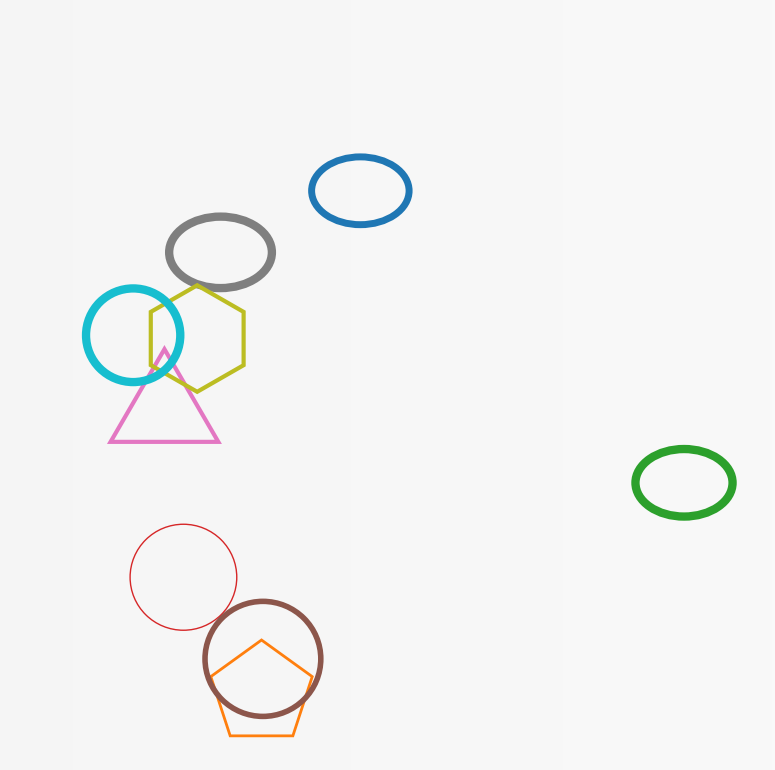[{"shape": "oval", "thickness": 2.5, "radius": 0.31, "center": [0.465, 0.752]}, {"shape": "pentagon", "thickness": 1, "radius": 0.34, "center": [0.337, 0.1]}, {"shape": "oval", "thickness": 3, "radius": 0.31, "center": [0.883, 0.373]}, {"shape": "circle", "thickness": 0.5, "radius": 0.34, "center": [0.237, 0.25]}, {"shape": "circle", "thickness": 2, "radius": 0.37, "center": [0.339, 0.144]}, {"shape": "triangle", "thickness": 1.5, "radius": 0.4, "center": [0.212, 0.466]}, {"shape": "oval", "thickness": 3, "radius": 0.33, "center": [0.285, 0.672]}, {"shape": "hexagon", "thickness": 1.5, "radius": 0.35, "center": [0.254, 0.56]}, {"shape": "circle", "thickness": 3, "radius": 0.3, "center": [0.172, 0.565]}]